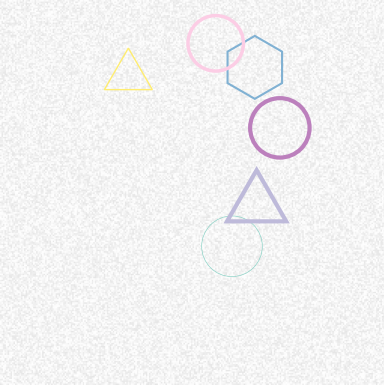[{"shape": "circle", "thickness": 0.5, "radius": 0.39, "center": [0.603, 0.36]}, {"shape": "triangle", "thickness": 3, "radius": 0.44, "center": [0.667, 0.469]}, {"shape": "hexagon", "thickness": 1.5, "radius": 0.41, "center": [0.662, 0.825]}, {"shape": "circle", "thickness": 2.5, "radius": 0.36, "center": [0.56, 0.887]}, {"shape": "circle", "thickness": 3, "radius": 0.39, "center": [0.727, 0.668]}, {"shape": "triangle", "thickness": 1, "radius": 0.36, "center": [0.333, 0.803]}]